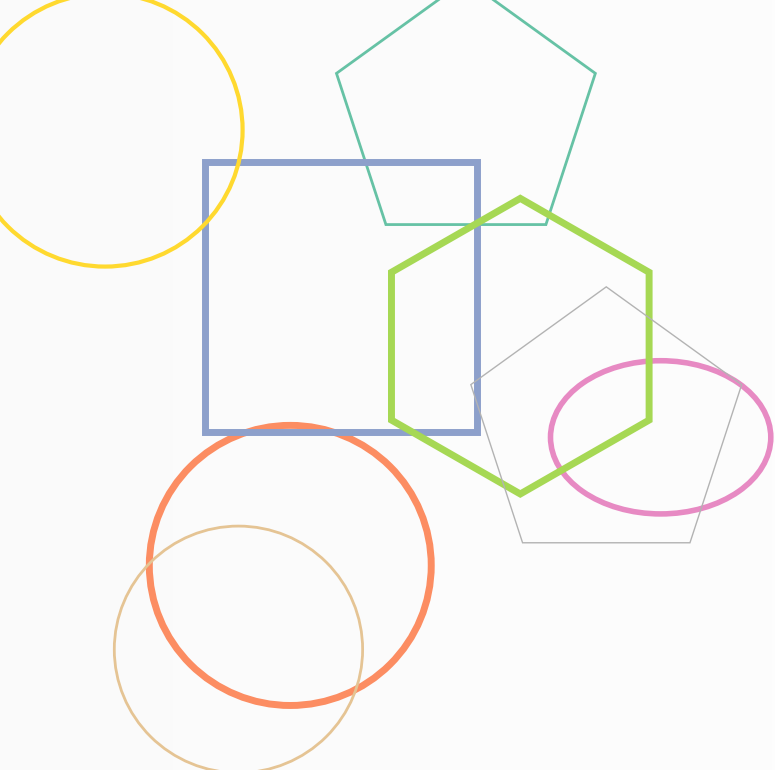[{"shape": "pentagon", "thickness": 1, "radius": 0.88, "center": [0.601, 0.85]}, {"shape": "circle", "thickness": 2.5, "radius": 0.91, "center": [0.375, 0.266]}, {"shape": "square", "thickness": 2.5, "radius": 0.88, "center": [0.44, 0.614]}, {"shape": "oval", "thickness": 2, "radius": 0.71, "center": [0.852, 0.432]}, {"shape": "hexagon", "thickness": 2.5, "radius": 0.96, "center": [0.671, 0.55]}, {"shape": "circle", "thickness": 1.5, "radius": 0.89, "center": [0.136, 0.831]}, {"shape": "circle", "thickness": 1, "radius": 0.8, "center": [0.308, 0.157]}, {"shape": "pentagon", "thickness": 0.5, "radius": 0.92, "center": [0.782, 0.444]}]